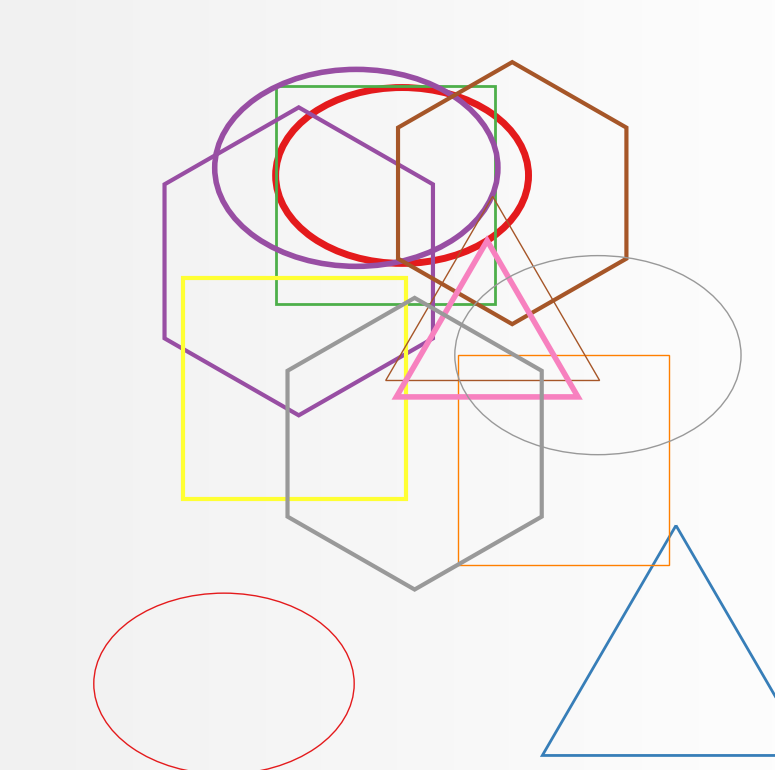[{"shape": "oval", "thickness": 0.5, "radius": 0.84, "center": [0.289, 0.112]}, {"shape": "oval", "thickness": 2.5, "radius": 0.82, "center": [0.519, 0.772]}, {"shape": "triangle", "thickness": 1, "radius": 1.0, "center": [0.872, 0.118]}, {"shape": "square", "thickness": 1, "radius": 0.71, "center": [0.498, 0.747]}, {"shape": "oval", "thickness": 2, "radius": 0.91, "center": [0.46, 0.782]}, {"shape": "hexagon", "thickness": 1.5, "radius": 1.0, "center": [0.385, 0.661]}, {"shape": "square", "thickness": 0.5, "radius": 0.68, "center": [0.727, 0.403]}, {"shape": "square", "thickness": 1.5, "radius": 0.72, "center": [0.38, 0.495]}, {"shape": "hexagon", "thickness": 1.5, "radius": 0.85, "center": [0.661, 0.749]}, {"shape": "triangle", "thickness": 0.5, "radius": 0.8, "center": [0.636, 0.586]}, {"shape": "triangle", "thickness": 2, "radius": 0.68, "center": [0.629, 0.552]}, {"shape": "oval", "thickness": 0.5, "radius": 0.92, "center": [0.772, 0.539]}, {"shape": "hexagon", "thickness": 1.5, "radius": 0.95, "center": [0.535, 0.424]}]